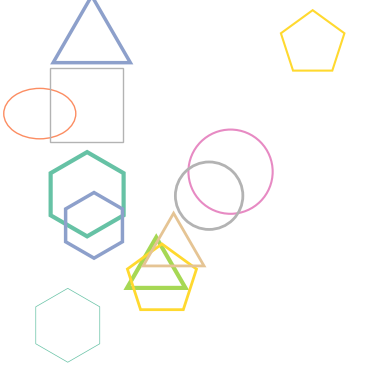[{"shape": "hexagon", "thickness": 3, "radius": 0.55, "center": [0.226, 0.496]}, {"shape": "hexagon", "thickness": 0.5, "radius": 0.48, "center": [0.176, 0.155]}, {"shape": "oval", "thickness": 1, "radius": 0.47, "center": [0.103, 0.705]}, {"shape": "hexagon", "thickness": 2.5, "radius": 0.43, "center": [0.244, 0.415]}, {"shape": "triangle", "thickness": 2.5, "radius": 0.58, "center": [0.238, 0.895]}, {"shape": "circle", "thickness": 1.5, "radius": 0.55, "center": [0.599, 0.554]}, {"shape": "triangle", "thickness": 3, "radius": 0.44, "center": [0.406, 0.296]}, {"shape": "pentagon", "thickness": 1.5, "radius": 0.43, "center": [0.812, 0.887]}, {"shape": "pentagon", "thickness": 2, "radius": 0.47, "center": [0.421, 0.272]}, {"shape": "triangle", "thickness": 2, "radius": 0.46, "center": [0.451, 0.355]}, {"shape": "square", "thickness": 1, "radius": 0.48, "center": [0.224, 0.728]}, {"shape": "circle", "thickness": 2, "radius": 0.44, "center": [0.543, 0.492]}]